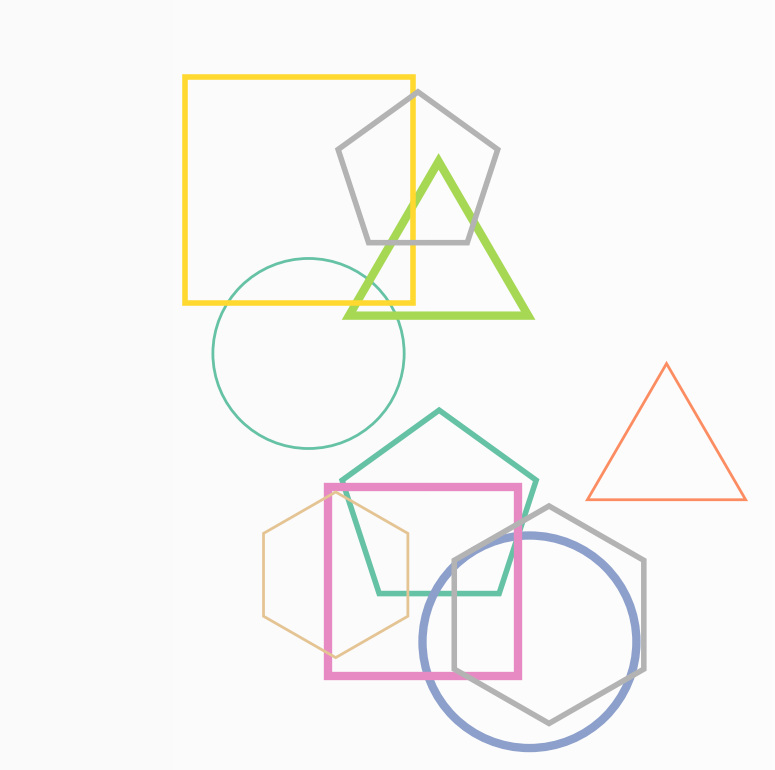[{"shape": "circle", "thickness": 1, "radius": 0.62, "center": [0.398, 0.541]}, {"shape": "pentagon", "thickness": 2, "radius": 0.66, "center": [0.567, 0.336]}, {"shape": "triangle", "thickness": 1, "radius": 0.59, "center": [0.86, 0.41]}, {"shape": "circle", "thickness": 3, "radius": 0.69, "center": [0.683, 0.167]}, {"shape": "square", "thickness": 3, "radius": 0.61, "center": [0.546, 0.245]}, {"shape": "triangle", "thickness": 3, "radius": 0.67, "center": [0.566, 0.657]}, {"shape": "square", "thickness": 2, "radius": 0.73, "center": [0.386, 0.753]}, {"shape": "hexagon", "thickness": 1, "radius": 0.54, "center": [0.433, 0.253]}, {"shape": "hexagon", "thickness": 2, "radius": 0.71, "center": [0.708, 0.202]}, {"shape": "pentagon", "thickness": 2, "radius": 0.54, "center": [0.539, 0.772]}]